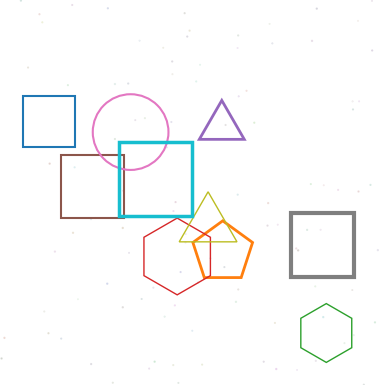[{"shape": "square", "thickness": 1.5, "radius": 0.34, "center": [0.128, 0.685]}, {"shape": "pentagon", "thickness": 2, "radius": 0.41, "center": [0.579, 0.345]}, {"shape": "hexagon", "thickness": 1, "radius": 0.38, "center": [0.847, 0.135]}, {"shape": "hexagon", "thickness": 1, "radius": 0.5, "center": [0.46, 0.334]}, {"shape": "triangle", "thickness": 2, "radius": 0.34, "center": [0.576, 0.672]}, {"shape": "square", "thickness": 1.5, "radius": 0.41, "center": [0.24, 0.516]}, {"shape": "circle", "thickness": 1.5, "radius": 0.49, "center": [0.339, 0.657]}, {"shape": "square", "thickness": 3, "radius": 0.41, "center": [0.838, 0.364]}, {"shape": "triangle", "thickness": 1, "radius": 0.43, "center": [0.541, 0.415]}, {"shape": "square", "thickness": 2.5, "radius": 0.48, "center": [0.403, 0.535]}]